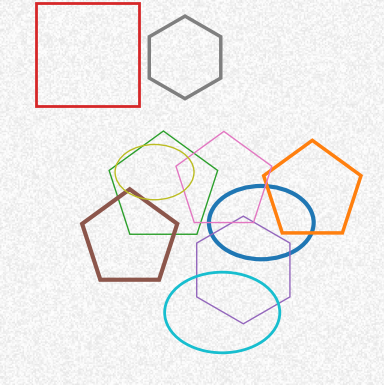[{"shape": "oval", "thickness": 3, "radius": 0.68, "center": [0.679, 0.422]}, {"shape": "pentagon", "thickness": 2.5, "radius": 0.66, "center": [0.811, 0.503]}, {"shape": "pentagon", "thickness": 1, "radius": 0.74, "center": [0.424, 0.511]}, {"shape": "square", "thickness": 2, "radius": 0.67, "center": [0.227, 0.858]}, {"shape": "hexagon", "thickness": 1, "radius": 0.7, "center": [0.632, 0.299]}, {"shape": "pentagon", "thickness": 3, "radius": 0.65, "center": [0.337, 0.379]}, {"shape": "pentagon", "thickness": 1, "radius": 0.65, "center": [0.581, 0.528]}, {"shape": "hexagon", "thickness": 2.5, "radius": 0.54, "center": [0.481, 0.851]}, {"shape": "oval", "thickness": 1, "radius": 0.51, "center": [0.401, 0.553]}, {"shape": "oval", "thickness": 2, "radius": 0.75, "center": [0.577, 0.188]}]